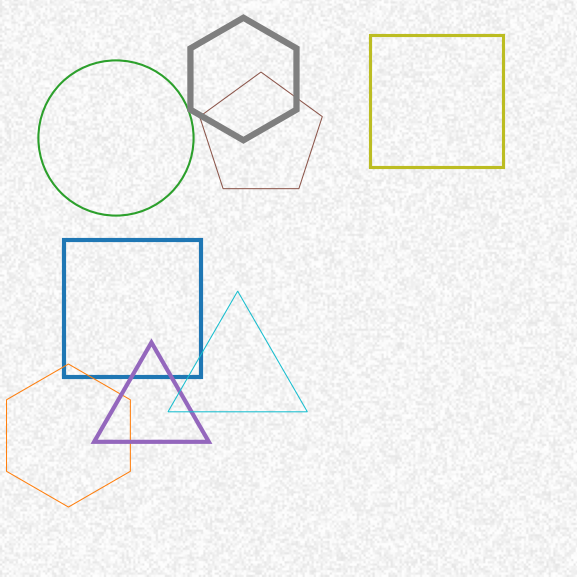[{"shape": "square", "thickness": 2, "radius": 0.59, "center": [0.23, 0.465]}, {"shape": "hexagon", "thickness": 0.5, "radius": 0.62, "center": [0.119, 0.245]}, {"shape": "circle", "thickness": 1, "radius": 0.67, "center": [0.201, 0.76]}, {"shape": "triangle", "thickness": 2, "radius": 0.57, "center": [0.262, 0.291]}, {"shape": "pentagon", "thickness": 0.5, "radius": 0.56, "center": [0.452, 0.763]}, {"shape": "hexagon", "thickness": 3, "radius": 0.53, "center": [0.422, 0.862]}, {"shape": "square", "thickness": 1.5, "radius": 0.57, "center": [0.755, 0.824]}, {"shape": "triangle", "thickness": 0.5, "radius": 0.7, "center": [0.412, 0.356]}]